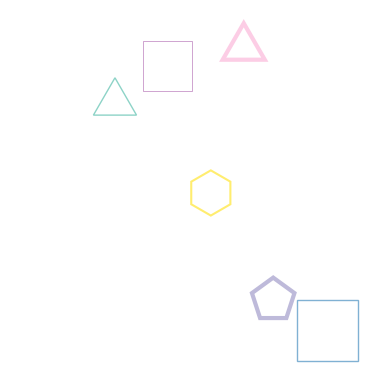[{"shape": "triangle", "thickness": 1, "radius": 0.32, "center": [0.299, 0.733]}, {"shape": "pentagon", "thickness": 3, "radius": 0.29, "center": [0.71, 0.221]}, {"shape": "square", "thickness": 1, "radius": 0.4, "center": [0.85, 0.142]}, {"shape": "triangle", "thickness": 3, "radius": 0.32, "center": [0.633, 0.876]}, {"shape": "square", "thickness": 0.5, "radius": 0.32, "center": [0.435, 0.829]}, {"shape": "hexagon", "thickness": 1.5, "radius": 0.29, "center": [0.548, 0.499]}]